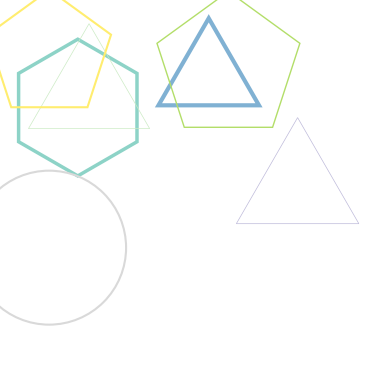[{"shape": "hexagon", "thickness": 2.5, "radius": 0.89, "center": [0.202, 0.721]}, {"shape": "triangle", "thickness": 0.5, "radius": 0.92, "center": [0.773, 0.511]}, {"shape": "triangle", "thickness": 3, "radius": 0.75, "center": [0.542, 0.802]}, {"shape": "pentagon", "thickness": 1, "radius": 0.98, "center": [0.593, 0.827]}, {"shape": "circle", "thickness": 1.5, "radius": 1.0, "center": [0.128, 0.357]}, {"shape": "triangle", "thickness": 0.5, "radius": 0.91, "center": [0.231, 0.757]}, {"shape": "pentagon", "thickness": 1.5, "radius": 0.84, "center": [0.128, 0.858]}]